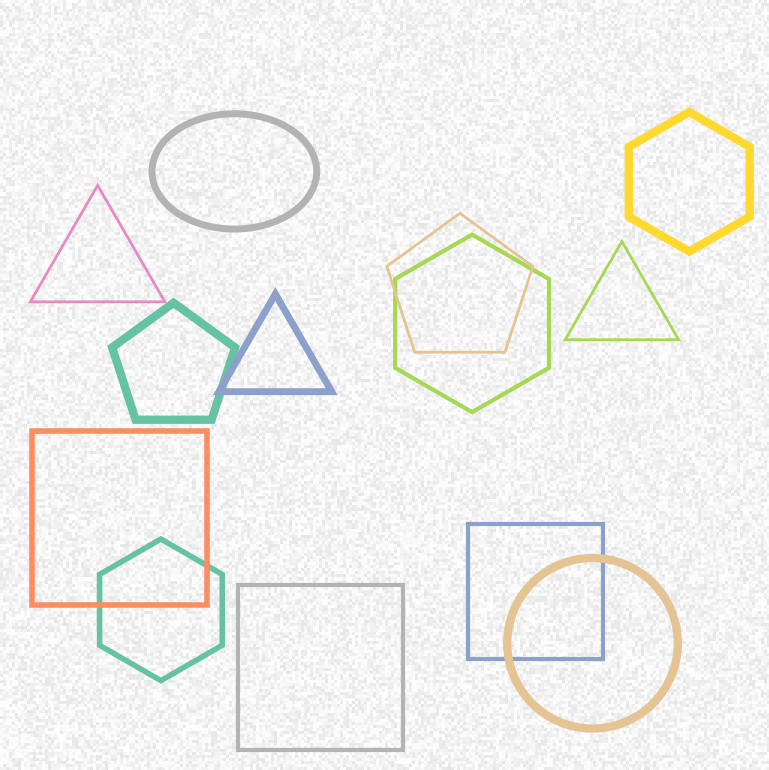[{"shape": "pentagon", "thickness": 3, "radius": 0.42, "center": [0.225, 0.523]}, {"shape": "hexagon", "thickness": 2, "radius": 0.46, "center": [0.209, 0.208]}, {"shape": "square", "thickness": 2, "radius": 0.57, "center": [0.155, 0.327]}, {"shape": "triangle", "thickness": 2.5, "radius": 0.42, "center": [0.358, 0.534]}, {"shape": "square", "thickness": 1.5, "radius": 0.44, "center": [0.695, 0.231]}, {"shape": "triangle", "thickness": 1, "radius": 0.5, "center": [0.127, 0.658]}, {"shape": "hexagon", "thickness": 1.5, "radius": 0.58, "center": [0.613, 0.58]}, {"shape": "triangle", "thickness": 1, "radius": 0.43, "center": [0.808, 0.601]}, {"shape": "hexagon", "thickness": 3, "radius": 0.45, "center": [0.895, 0.764]}, {"shape": "circle", "thickness": 3, "radius": 0.55, "center": [0.77, 0.165]}, {"shape": "pentagon", "thickness": 1, "radius": 0.5, "center": [0.597, 0.623]}, {"shape": "square", "thickness": 1.5, "radius": 0.53, "center": [0.417, 0.133]}, {"shape": "oval", "thickness": 2.5, "radius": 0.53, "center": [0.304, 0.777]}]